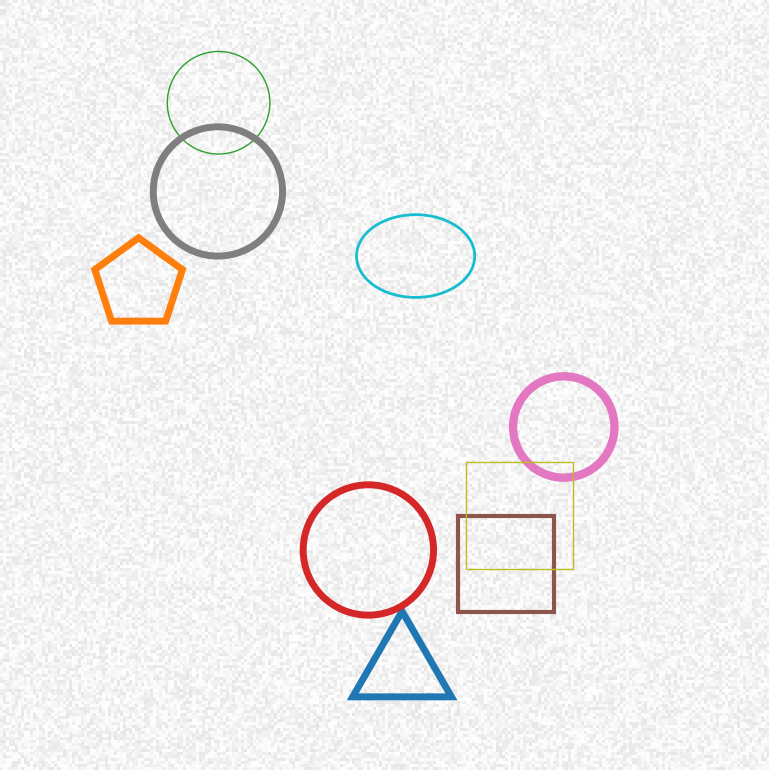[{"shape": "triangle", "thickness": 2.5, "radius": 0.37, "center": [0.522, 0.132]}, {"shape": "pentagon", "thickness": 2.5, "radius": 0.3, "center": [0.18, 0.631]}, {"shape": "circle", "thickness": 0.5, "radius": 0.33, "center": [0.284, 0.867]}, {"shape": "circle", "thickness": 2.5, "radius": 0.42, "center": [0.478, 0.286]}, {"shape": "square", "thickness": 1.5, "radius": 0.31, "center": [0.657, 0.267]}, {"shape": "circle", "thickness": 3, "radius": 0.33, "center": [0.732, 0.445]}, {"shape": "circle", "thickness": 2.5, "radius": 0.42, "center": [0.283, 0.751]}, {"shape": "square", "thickness": 0.5, "radius": 0.35, "center": [0.675, 0.331]}, {"shape": "oval", "thickness": 1, "radius": 0.38, "center": [0.54, 0.667]}]